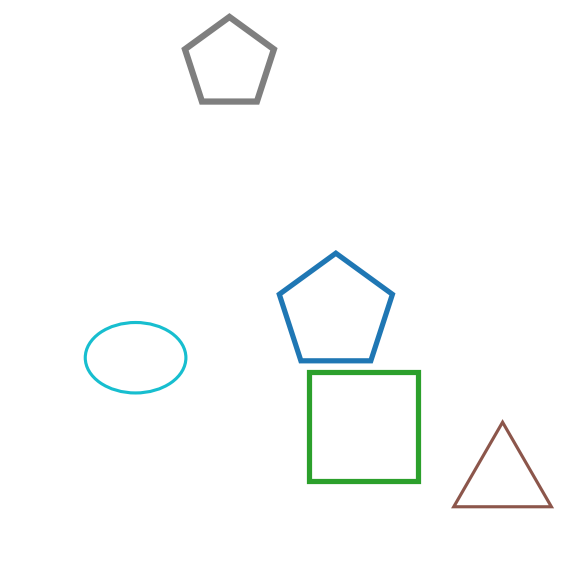[{"shape": "pentagon", "thickness": 2.5, "radius": 0.51, "center": [0.582, 0.458]}, {"shape": "square", "thickness": 2.5, "radius": 0.47, "center": [0.629, 0.26]}, {"shape": "triangle", "thickness": 1.5, "radius": 0.49, "center": [0.87, 0.17]}, {"shape": "pentagon", "thickness": 3, "radius": 0.4, "center": [0.397, 0.889]}, {"shape": "oval", "thickness": 1.5, "radius": 0.44, "center": [0.235, 0.38]}]